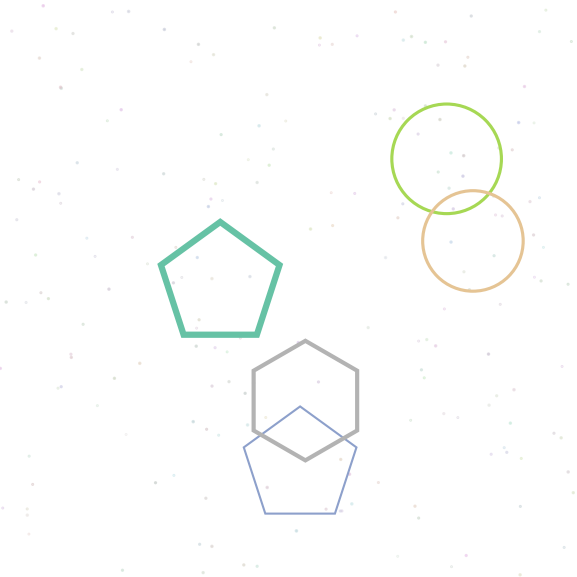[{"shape": "pentagon", "thickness": 3, "radius": 0.54, "center": [0.381, 0.507]}, {"shape": "pentagon", "thickness": 1, "radius": 0.51, "center": [0.52, 0.193]}, {"shape": "circle", "thickness": 1.5, "radius": 0.47, "center": [0.773, 0.724]}, {"shape": "circle", "thickness": 1.5, "radius": 0.44, "center": [0.819, 0.582]}, {"shape": "hexagon", "thickness": 2, "radius": 0.52, "center": [0.529, 0.305]}]